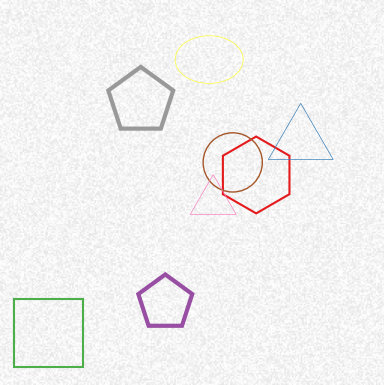[{"shape": "hexagon", "thickness": 1.5, "radius": 0.5, "center": [0.665, 0.546]}, {"shape": "triangle", "thickness": 0.5, "radius": 0.49, "center": [0.781, 0.634]}, {"shape": "square", "thickness": 1.5, "radius": 0.44, "center": [0.126, 0.135]}, {"shape": "pentagon", "thickness": 3, "radius": 0.37, "center": [0.429, 0.213]}, {"shape": "oval", "thickness": 0.5, "radius": 0.44, "center": [0.543, 0.845]}, {"shape": "circle", "thickness": 1, "radius": 0.38, "center": [0.604, 0.578]}, {"shape": "triangle", "thickness": 0.5, "radius": 0.34, "center": [0.554, 0.478]}, {"shape": "pentagon", "thickness": 3, "radius": 0.44, "center": [0.366, 0.738]}]